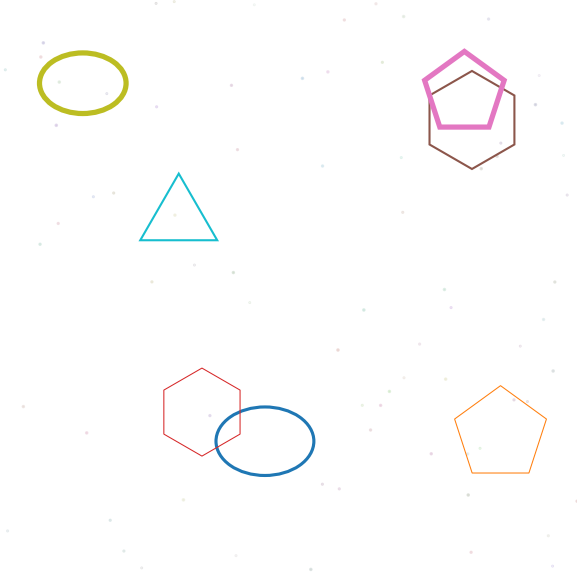[{"shape": "oval", "thickness": 1.5, "radius": 0.42, "center": [0.459, 0.235]}, {"shape": "pentagon", "thickness": 0.5, "radius": 0.42, "center": [0.867, 0.248]}, {"shape": "hexagon", "thickness": 0.5, "radius": 0.38, "center": [0.35, 0.286]}, {"shape": "hexagon", "thickness": 1, "radius": 0.42, "center": [0.817, 0.791]}, {"shape": "pentagon", "thickness": 2.5, "radius": 0.36, "center": [0.804, 0.838]}, {"shape": "oval", "thickness": 2.5, "radius": 0.37, "center": [0.143, 0.855]}, {"shape": "triangle", "thickness": 1, "radius": 0.38, "center": [0.31, 0.622]}]